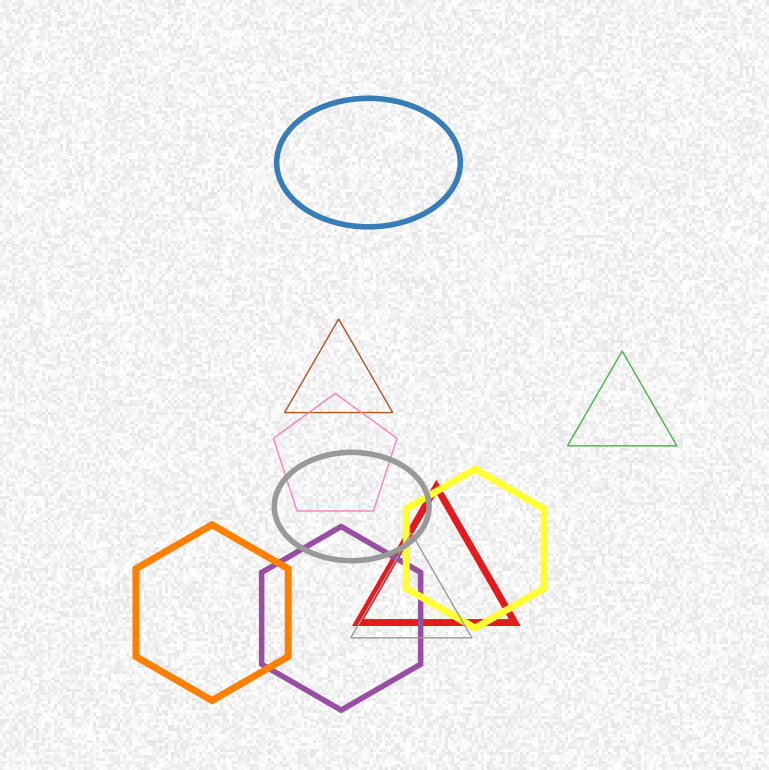[{"shape": "triangle", "thickness": 2.5, "radius": 0.59, "center": [0.567, 0.25]}, {"shape": "oval", "thickness": 2, "radius": 0.6, "center": [0.479, 0.789]}, {"shape": "triangle", "thickness": 0.5, "radius": 0.41, "center": [0.808, 0.462]}, {"shape": "hexagon", "thickness": 2, "radius": 0.6, "center": [0.443, 0.197]}, {"shape": "hexagon", "thickness": 2.5, "radius": 0.57, "center": [0.275, 0.204]}, {"shape": "hexagon", "thickness": 2.5, "radius": 0.52, "center": [0.617, 0.288]}, {"shape": "triangle", "thickness": 0.5, "radius": 0.41, "center": [0.44, 0.505]}, {"shape": "pentagon", "thickness": 0.5, "radius": 0.42, "center": [0.435, 0.405]}, {"shape": "oval", "thickness": 2, "radius": 0.5, "center": [0.457, 0.342]}, {"shape": "triangle", "thickness": 0.5, "radius": 0.45, "center": [0.534, 0.217]}]